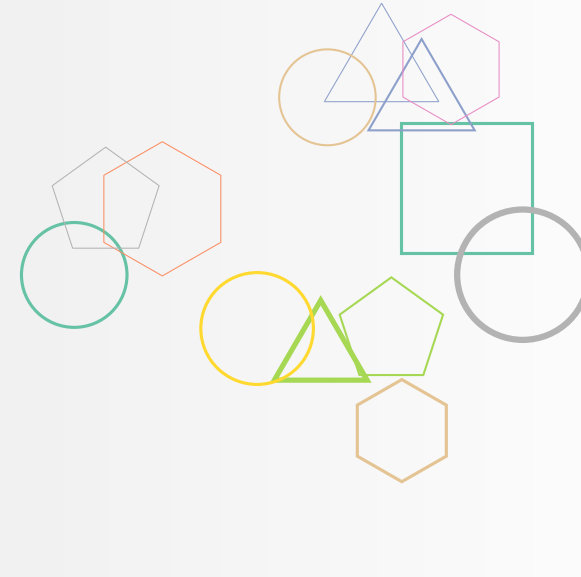[{"shape": "square", "thickness": 1.5, "radius": 0.56, "center": [0.802, 0.674]}, {"shape": "circle", "thickness": 1.5, "radius": 0.45, "center": [0.128, 0.523]}, {"shape": "hexagon", "thickness": 0.5, "radius": 0.58, "center": [0.279, 0.638]}, {"shape": "triangle", "thickness": 0.5, "radius": 0.57, "center": [0.657, 0.88]}, {"shape": "triangle", "thickness": 1, "radius": 0.53, "center": [0.725, 0.826]}, {"shape": "hexagon", "thickness": 0.5, "radius": 0.48, "center": [0.776, 0.879]}, {"shape": "pentagon", "thickness": 1, "radius": 0.47, "center": [0.673, 0.425]}, {"shape": "triangle", "thickness": 2.5, "radius": 0.46, "center": [0.552, 0.387]}, {"shape": "circle", "thickness": 1.5, "radius": 0.48, "center": [0.442, 0.43]}, {"shape": "hexagon", "thickness": 1.5, "radius": 0.44, "center": [0.691, 0.253]}, {"shape": "circle", "thickness": 1, "radius": 0.42, "center": [0.563, 0.831]}, {"shape": "pentagon", "thickness": 0.5, "radius": 0.48, "center": [0.182, 0.648]}, {"shape": "circle", "thickness": 3, "radius": 0.56, "center": [0.899, 0.523]}]